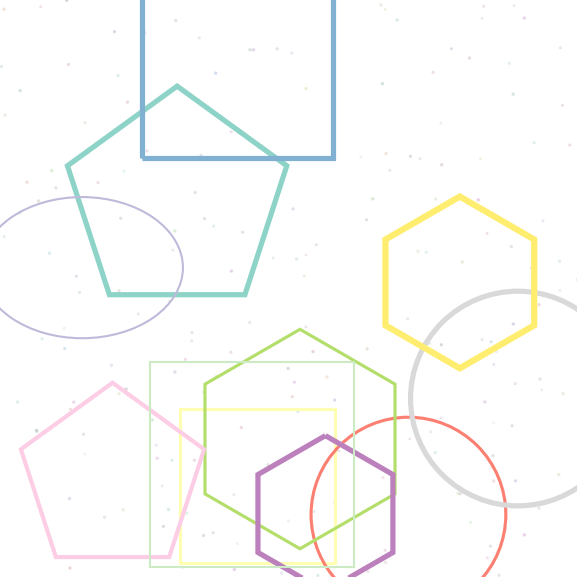[{"shape": "pentagon", "thickness": 2.5, "radius": 1.0, "center": [0.307, 0.65]}, {"shape": "square", "thickness": 1.5, "radius": 0.67, "center": [0.446, 0.158]}, {"shape": "oval", "thickness": 1, "radius": 0.87, "center": [0.142, 0.536]}, {"shape": "circle", "thickness": 1.5, "radius": 0.84, "center": [0.707, 0.108]}, {"shape": "square", "thickness": 2.5, "radius": 0.83, "center": [0.412, 0.892]}, {"shape": "hexagon", "thickness": 1.5, "radius": 0.95, "center": [0.519, 0.239]}, {"shape": "pentagon", "thickness": 2, "radius": 0.83, "center": [0.195, 0.17]}, {"shape": "circle", "thickness": 2.5, "radius": 0.93, "center": [0.897, 0.309]}, {"shape": "hexagon", "thickness": 2.5, "radius": 0.67, "center": [0.564, 0.11]}, {"shape": "square", "thickness": 1, "radius": 0.89, "center": [0.436, 0.195]}, {"shape": "hexagon", "thickness": 3, "radius": 0.74, "center": [0.796, 0.51]}]